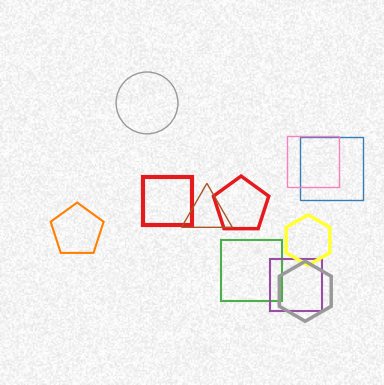[{"shape": "pentagon", "thickness": 2.5, "radius": 0.38, "center": [0.626, 0.467]}, {"shape": "square", "thickness": 3, "radius": 0.32, "center": [0.435, 0.478]}, {"shape": "square", "thickness": 1, "radius": 0.41, "center": [0.862, 0.562]}, {"shape": "square", "thickness": 1.5, "radius": 0.39, "center": [0.654, 0.298]}, {"shape": "square", "thickness": 1.5, "radius": 0.34, "center": [0.769, 0.259]}, {"shape": "pentagon", "thickness": 1.5, "radius": 0.36, "center": [0.2, 0.402]}, {"shape": "hexagon", "thickness": 2.5, "radius": 0.33, "center": [0.8, 0.376]}, {"shape": "triangle", "thickness": 1, "radius": 0.38, "center": [0.537, 0.448]}, {"shape": "square", "thickness": 1, "radius": 0.33, "center": [0.813, 0.581]}, {"shape": "hexagon", "thickness": 2.5, "radius": 0.39, "center": [0.793, 0.244]}, {"shape": "circle", "thickness": 1, "radius": 0.4, "center": [0.382, 0.733]}]